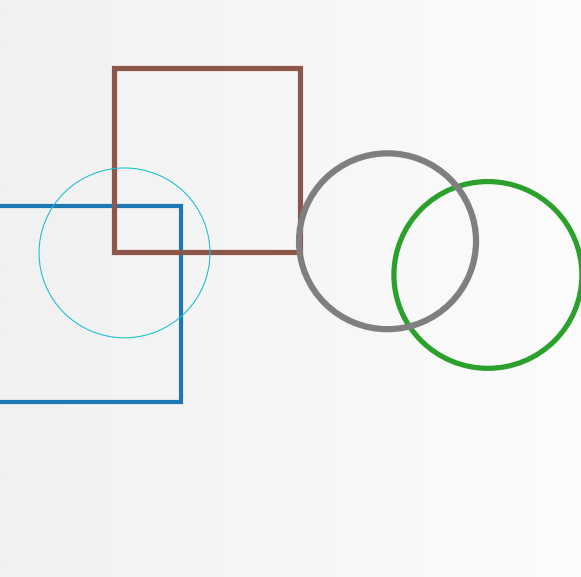[{"shape": "square", "thickness": 2, "radius": 0.85, "center": [0.141, 0.472]}, {"shape": "circle", "thickness": 2.5, "radius": 0.81, "center": [0.839, 0.523]}, {"shape": "square", "thickness": 2.5, "radius": 0.8, "center": [0.356, 0.722]}, {"shape": "circle", "thickness": 3, "radius": 0.76, "center": [0.667, 0.581]}, {"shape": "circle", "thickness": 0.5, "radius": 0.74, "center": [0.214, 0.561]}]